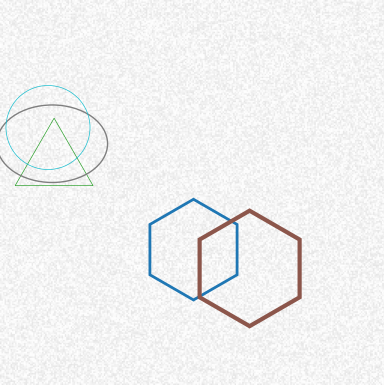[{"shape": "hexagon", "thickness": 2, "radius": 0.65, "center": [0.503, 0.352]}, {"shape": "triangle", "thickness": 0.5, "radius": 0.58, "center": [0.141, 0.576]}, {"shape": "hexagon", "thickness": 3, "radius": 0.75, "center": [0.648, 0.303]}, {"shape": "oval", "thickness": 1, "radius": 0.72, "center": [0.136, 0.627]}, {"shape": "circle", "thickness": 0.5, "radius": 0.55, "center": [0.125, 0.669]}]